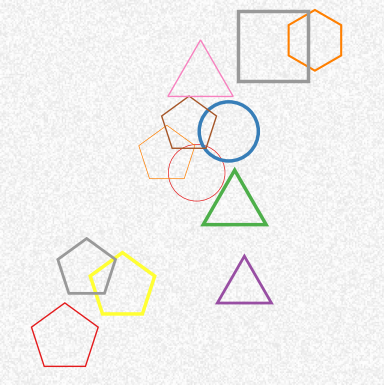[{"shape": "circle", "thickness": 0.5, "radius": 0.37, "center": [0.511, 0.551]}, {"shape": "pentagon", "thickness": 1, "radius": 0.46, "center": [0.168, 0.122]}, {"shape": "circle", "thickness": 2.5, "radius": 0.38, "center": [0.594, 0.659]}, {"shape": "triangle", "thickness": 2.5, "radius": 0.47, "center": [0.61, 0.464]}, {"shape": "triangle", "thickness": 2, "radius": 0.41, "center": [0.635, 0.253]}, {"shape": "pentagon", "thickness": 0.5, "radius": 0.38, "center": [0.433, 0.598]}, {"shape": "hexagon", "thickness": 1.5, "radius": 0.39, "center": [0.818, 0.895]}, {"shape": "pentagon", "thickness": 2.5, "radius": 0.44, "center": [0.318, 0.256]}, {"shape": "pentagon", "thickness": 1, "radius": 0.37, "center": [0.491, 0.675]}, {"shape": "triangle", "thickness": 1, "radius": 0.49, "center": [0.521, 0.798]}, {"shape": "square", "thickness": 2.5, "radius": 0.45, "center": [0.708, 0.881]}, {"shape": "pentagon", "thickness": 2, "radius": 0.39, "center": [0.225, 0.302]}]